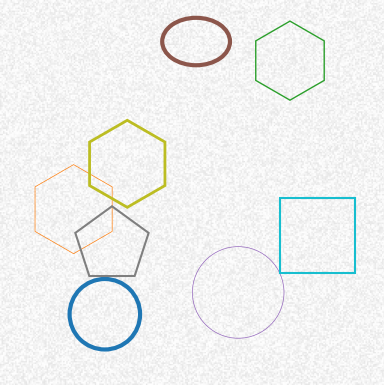[{"shape": "circle", "thickness": 3, "radius": 0.46, "center": [0.272, 0.184]}, {"shape": "hexagon", "thickness": 0.5, "radius": 0.58, "center": [0.191, 0.457]}, {"shape": "hexagon", "thickness": 1, "radius": 0.51, "center": [0.753, 0.842]}, {"shape": "circle", "thickness": 0.5, "radius": 0.59, "center": [0.619, 0.24]}, {"shape": "oval", "thickness": 3, "radius": 0.44, "center": [0.509, 0.892]}, {"shape": "pentagon", "thickness": 1.5, "radius": 0.5, "center": [0.291, 0.364]}, {"shape": "hexagon", "thickness": 2, "radius": 0.57, "center": [0.331, 0.575]}, {"shape": "square", "thickness": 1.5, "radius": 0.48, "center": [0.824, 0.388]}]